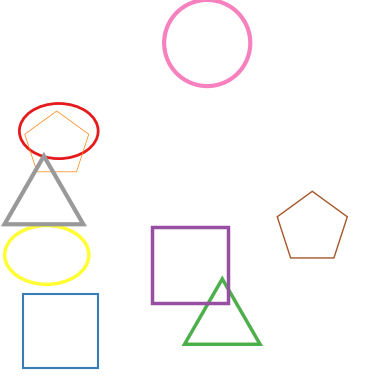[{"shape": "oval", "thickness": 2, "radius": 0.51, "center": [0.153, 0.66]}, {"shape": "square", "thickness": 1.5, "radius": 0.48, "center": [0.157, 0.14]}, {"shape": "triangle", "thickness": 2.5, "radius": 0.57, "center": [0.577, 0.162]}, {"shape": "square", "thickness": 2.5, "radius": 0.49, "center": [0.494, 0.311]}, {"shape": "pentagon", "thickness": 0.5, "radius": 0.44, "center": [0.147, 0.624]}, {"shape": "oval", "thickness": 2.5, "radius": 0.55, "center": [0.121, 0.338]}, {"shape": "pentagon", "thickness": 1, "radius": 0.48, "center": [0.811, 0.407]}, {"shape": "circle", "thickness": 3, "radius": 0.56, "center": [0.538, 0.888]}, {"shape": "triangle", "thickness": 3, "radius": 0.59, "center": [0.114, 0.477]}]